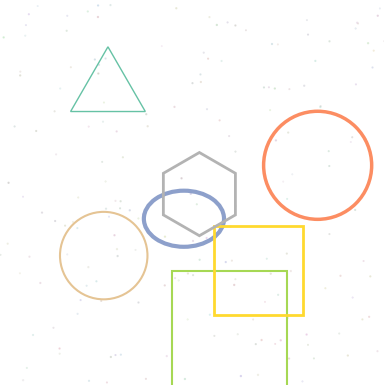[{"shape": "triangle", "thickness": 1, "radius": 0.56, "center": [0.28, 0.766]}, {"shape": "circle", "thickness": 2.5, "radius": 0.7, "center": [0.825, 0.571]}, {"shape": "oval", "thickness": 3, "radius": 0.52, "center": [0.478, 0.432]}, {"shape": "square", "thickness": 1.5, "radius": 0.75, "center": [0.597, 0.146]}, {"shape": "square", "thickness": 2, "radius": 0.58, "center": [0.671, 0.297]}, {"shape": "circle", "thickness": 1.5, "radius": 0.57, "center": [0.269, 0.336]}, {"shape": "hexagon", "thickness": 2, "radius": 0.54, "center": [0.518, 0.496]}]